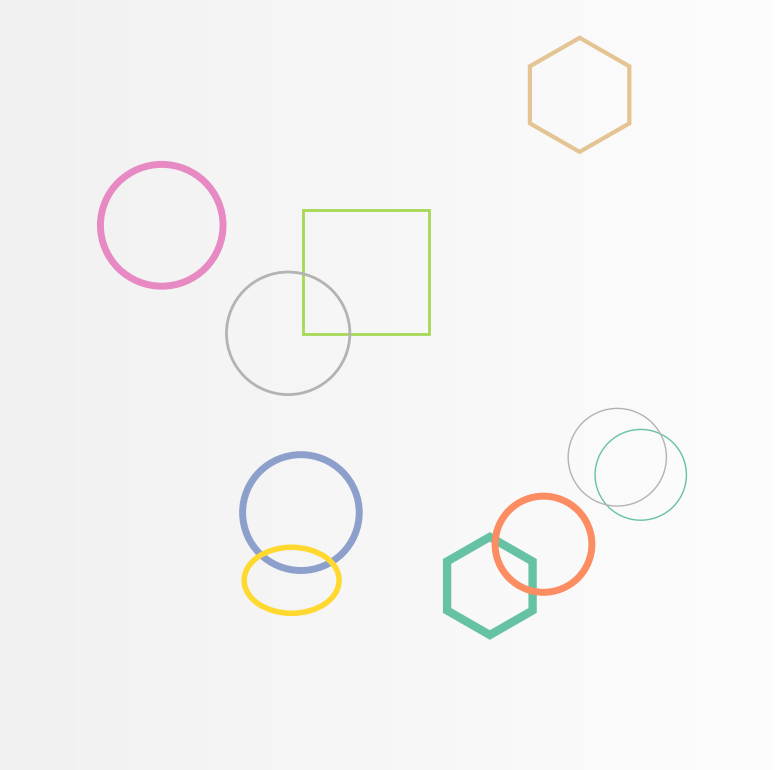[{"shape": "circle", "thickness": 0.5, "radius": 0.29, "center": [0.827, 0.383]}, {"shape": "hexagon", "thickness": 3, "radius": 0.32, "center": [0.632, 0.239]}, {"shape": "circle", "thickness": 2.5, "radius": 0.31, "center": [0.701, 0.293]}, {"shape": "circle", "thickness": 2.5, "radius": 0.38, "center": [0.388, 0.334]}, {"shape": "circle", "thickness": 2.5, "radius": 0.4, "center": [0.209, 0.707]}, {"shape": "square", "thickness": 1, "radius": 0.4, "center": [0.472, 0.647]}, {"shape": "oval", "thickness": 2, "radius": 0.31, "center": [0.376, 0.246]}, {"shape": "hexagon", "thickness": 1.5, "radius": 0.37, "center": [0.748, 0.877]}, {"shape": "circle", "thickness": 0.5, "radius": 0.32, "center": [0.796, 0.406]}, {"shape": "circle", "thickness": 1, "radius": 0.4, "center": [0.372, 0.567]}]